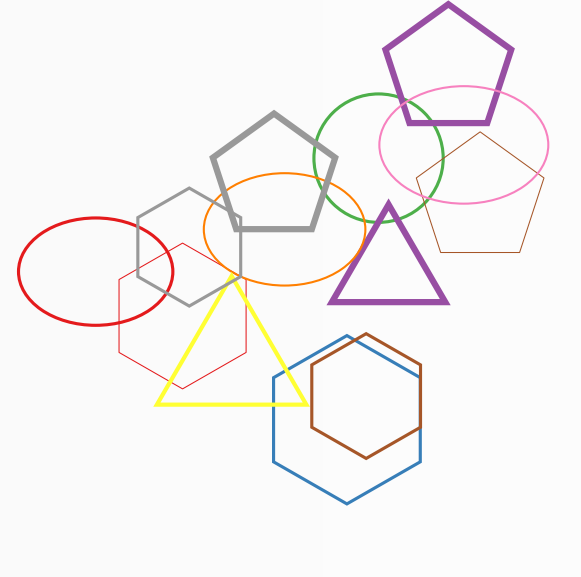[{"shape": "hexagon", "thickness": 0.5, "radius": 0.63, "center": [0.314, 0.452]}, {"shape": "oval", "thickness": 1.5, "radius": 0.66, "center": [0.165, 0.529]}, {"shape": "hexagon", "thickness": 1.5, "radius": 0.73, "center": [0.597, 0.272]}, {"shape": "circle", "thickness": 1.5, "radius": 0.56, "center": [0.651, 0.725]}, {"shape": "triangle", "thickness": 3, "radius": 0.56, "center": [0.669, 0.532]}, {"shape": "pentagon", "thickness": 3, "radius": 0.57, "center": [0.771, 0.878]}, {"shape": "oval", "thickness": 1, "radius": 0.69, "center": [0.49, 0.602]}, {"shape": "triangle", "thickness": 2, "radius": 0.74, "center": [0.399, 0.373]}, {"shape": "pentagon", "thickness": 0.5, "radius": 0.58, "center": [0.826, 0.655]}, {"shape": "hexagon", "thickness": 1.5, "radius": 0.54, "center": [0.63, 0.313]}, {"shape": "oval", "thickness": 1, "radius": 0.73, "center": [0.798, 0.748]}, {"shape": "hexagon", "thickness": 1.5, "radius": 0.51, "center": [0.326, 0.571]}, {"shape": "pentagon", "thickness": 3, "radius": 0.55, "center": [0.471, 0.692]}]